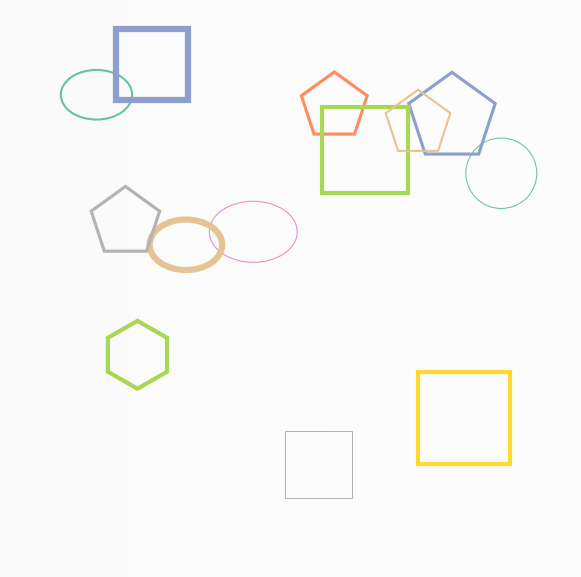[{"shape": "oval", "thickness": 1, "radius": 0.31, "center": [0.166, 0.835]}, {"shape": "circle", "thickness": 0.5, "radius": 0.31, "center": [0.863, 0.699]}, {"shape": "pentagon", "thickness": 1.5, "radius": 0.3, "center": [0.575, 0.815]}, {"shape": "square", "thickness": 3, "radius": 0.31, "center": [0.261, 0.888]}, {"shape": "pentagon", "thickness": 1.5, "radius": 0.39, "center": [0.778, 0.796]}, {"shape": "oval", "thickness": 0.5, "radius": 0.38, "center": [0.436, 0.598]}, {"shape": "square", "thickness": 2, "radius": 0.37, "center": [0.628, 0.739]}, {"shape": "hexagon", "thickness": 2, "radius": 0.29, "center": [0.237, 0.385]}, {"shape": "square", "thickness": 2, "radius": 0.4, "center": [0.799, 0.275]}, {"shape": "oval", "thickness": 3, "radius": 0.31, "center": [0.32, 0.575]}, {"shape": "pentagon", "thickness": 1, "radius": 0.29, "center": [0.719, 0.785]}, {"shape": "square", "thickness": 0.5, "radius": 0.29, "center": [0.549, 0.195]}, {"shape": "pentagon", "thickness": 1.5, "radius": 0.31, "center": [0.216, 0.614]}]